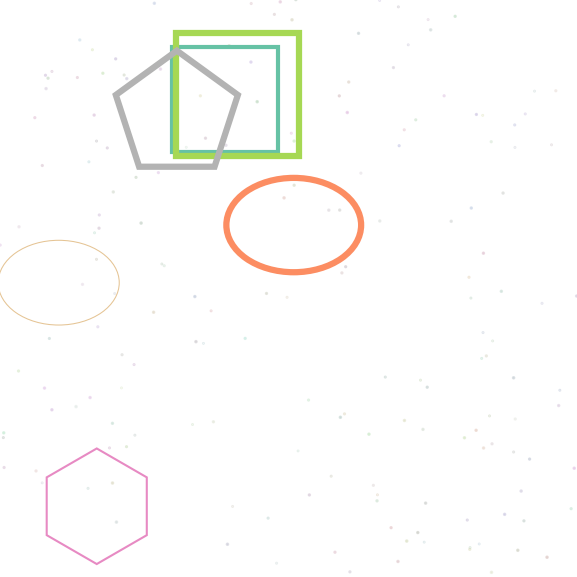[{"shape": "square", "thickness": 2, "radius": 0.46, "center": [0.39, 0.827]}, {"shape": "oval", "thickness": 3, "radius": 0.58, "center": [0.509, 0.609]}, {"shape": "hexagon", "thickness": 1, "radius": 0.5, "center": [0.168, 0.123]}, {"shape": "square", "thickness": 3, "radius": 0.53, "center": [0.412, 0.836]}, {"shape": "oval", "thickness": 0.5, "radius": 0.52, "center": [0.102, 0.51]}, {"shape": "pentagon", "thickness": 3, "radius": 0.56, "center": [0.306, 0.8]}]